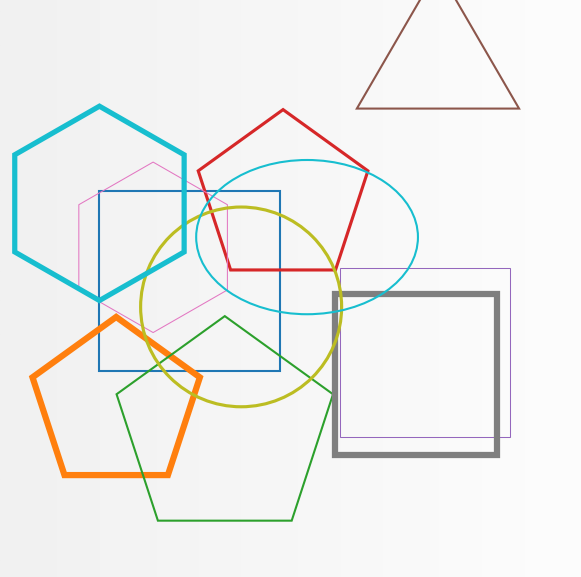[{"shape": "square", "thickness": 1, "radius": 0.78, "center": [0.327, 0.513]}, {"shape": "pentagon", "thickness": 3, "radius": 0.76, "center": [0.2, 0.299]}, {"shape": "pentagon", "thickness": 1, "radius": 0.98, "center": [0.387, 0.256]}, {"shape": "pentagon", "thickness": 1.5, "radius": 0.77, "center": [0.487, 0.656]}, {"shape": "square", "thickness": 0.5, "radius": 0.73, "center": [0.731, 0.388]}, {"shape": "triangle", "thickness": 1, "radius": 0.81, "center": [0.753, 0.892]}, {"shape": "hexagon", "thickness": 0.5, "radius": 0.74, "center": [0.263, 0.571]}, {"shape": "square", "thickness": 3, "radius": 0.69, "center": [0.716, 0.351]}, {"shape": "circle", "thickness": 1.5, "radius": 0.86, "center": [0.415, 0.468]}, {"shape": "oval", "thickness": 1, "radius": 0.95, "center": [0.528, 0.589]}, {"shape": "hexagon", "thickness": 2.5, "radius": 0.84, "center": [0.171, 0.647]}]